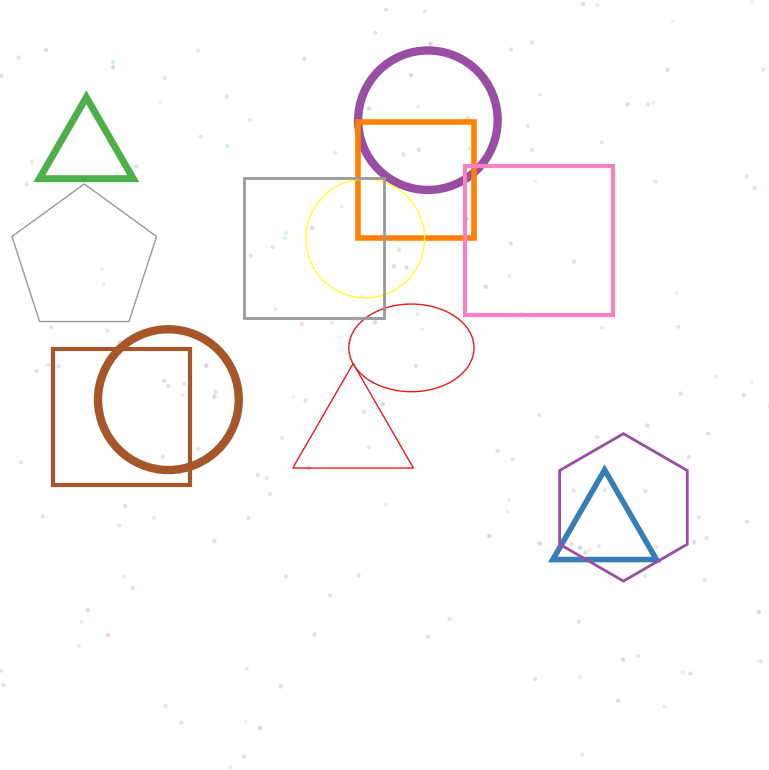[{"shape": "oval", "thickness": 0.5, "radius": 0.41, "center": [0.534, 0.548]}, {"shape": "triangle", "thickness": 0.5, "radius": 0.45, "center": [0.459, 0.437]}, {"shape": "triangle", "thickness": 2, "radius": 0.39, "center": [0.785, 0.312]}, {"shape": "triangle", "thickness": 2.5, "radius": 0.35, "center": [0.112, 0.803]}, {"shape": "hexagon", "thickness": 1, "radius": 0.48, "center": [0.81, 0.341]}, {"shape": "circle", "thickness": 3, "radius": 0.45, "center": [0.556, 0.844]}, {"shape": "square", "thickness": 2, "radius": 0.38, "center": [0.54, 0.767]}, {"shape": "circle", "thickness": 0.5, "radius": 0.39, "center": [0.474, 0.69]}, {"shape": "square", "thickness": 1.5, "radius": 0.44, "center": [0.158, 0.458]}, {"shape": "circle", "thickness": 3, "radius": 0.46, "center": [0.219, 0.481]}, {"shape": "square", "thickness": 1.5, "radius": 0.48, "center": [0.7, 0.688]}, {"shape": "pentagon", "thickness": 0.5, "radius": 0.49, "center": [0.109, 0.662]}, {"shape": "square", "thickness": 1, "radius": 0.45, "center": [0.408, 0.678]}]